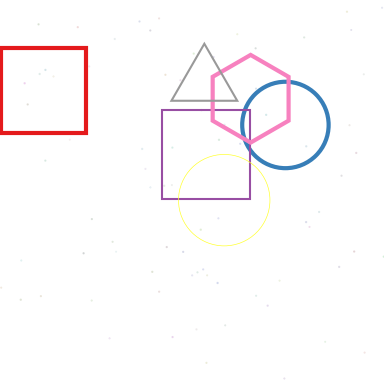[{"shape": "square", "thickness": 3, "radius": 0.55, "center": [0.112, 0.765]}, {"shape": "circle", "thickness": 3, "radius": 0.56, "center": [0.741, 0.675]}, {"shape": "square", "thickness": 1.5, "radius": 0.57, "center": [0.534, 0.599]}, {"shape": "circle", "thickness": 0.5, "radius": 0.59, "center": [0.582, 0.48]}, {"shape": "hexagon", "thickness": 3, "radius": 0.57, "center": [0.651, 0.744]}, {"shape": "triangle", "thickness": 1.5, "radius": 0.49, "center": [0.531, 0.788]}]